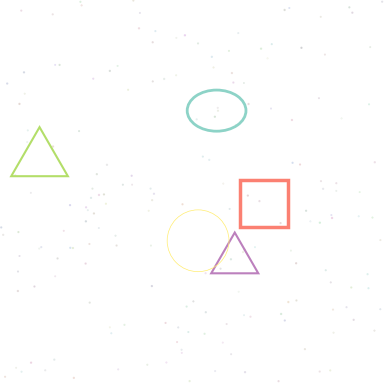[{"shape": "oval", "thickness": 2, "radius": 0.38, "center": [0.563, 0.713]}, {"shape": "square", "thickness": 2.5, "radius": 0.31, "center": [0.685, 0.472]}, {"shape": "triangle", "thickness": 1.5, "radius": 0.42, "center": [0.103, 0.585]}, {"shape": "triangle", "thickness": 1.5, "radius": 0.35, "center": [0.61, 0.325]}, {"shape": "circle", "thickness": 0.5, "radius": 0.4, "center": [0.514, 0.375]}]